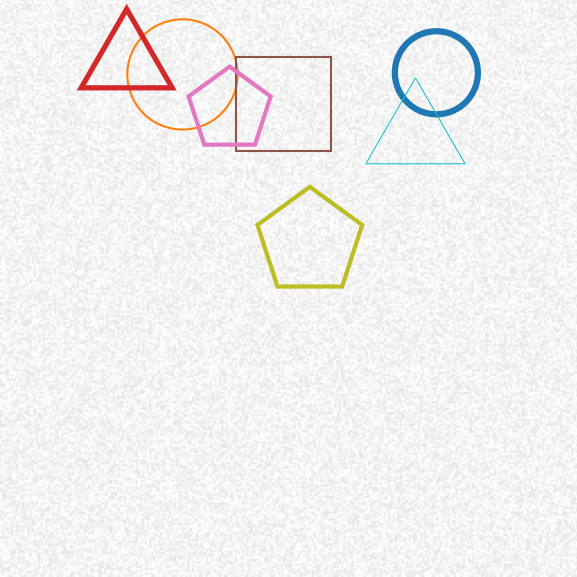[{"shape": "circle", "thickness": 3, "radius": 0.36, "center": [0.756, 0.873]}, {"shape": "circle", "thickness": 1, "radius": 0.48, "center": [0.316, 0.87]}, {"shape": "triangle", "thickness": 2.5, "radius": 0.45, "center": [0.219, 0.893]}, {"shape": "square", "thickness": 1, "radius": 0.41, "center": [0.491, 0.819]}, {"shape": "pentagon", "thickness": 2, "radius": 0.37, "center": [0.398, 0.809]}, {"shape": "pentagon", "thickness": 2, "radius": 0.48, "center": [0.536, 0.58]}, {"shape": "triangle", "thickness": 0.5, "radius": 0.5, "center": [0.719, 0.765]}]